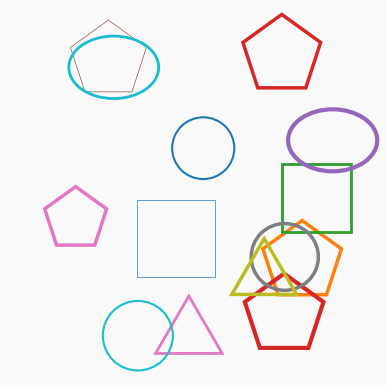[{"shape": "circle", "thickness": 1.5, "radius": 0.4, "center": [0.524, 0.615]}, {"shape": "square", "thickness": 0.5, "radius": 0.5, "center": [0.454, 0.381]}, {"shape": "pentagon", "thickness": 2.5, "radius": 0.53, "center": [0.78, 0.321]}, {"shape": "square", "thickness": 2, "radius": 0.44, "center": [0.816, 0.485]}, {"shape": "pentagon", "thickness": 3, "radius": 0.53, "center": [0.733, 0.183]}, {"shape": "pentagon", "thickness": 2.5, "radius": 0.53, "center": [0.727, 0.857]}, {"shape": "oval", "thickness": 3, "radius": 0.58, "center": [0.858, 0.636]}, {"shape": "pentagon", "thickness": 0.5, "radius": 0.52, "center": [0.28, 0.845]}, {"shape": "triangle", "thickness": 2, "radius": 0.5, "center": [0.487, 0.132]}, {"shape": "pentagon", "thickness": 2.5, "radius": 0.42, "center": [0.195, 0.431]}, {"shape": "circle", "thickness": 2.5, "radius": 0.43, "center": [0.735, 0.333]}, {"shape": "triangle", "thickness": 2.5, "radius": 0.48, "center": [0.682, 0.284]}, {"shape": "circle", "thickness": 1.5, "radius": 0.45, "center": [0.356, 0.128]}, {"shape": "oval", "thickness": 2, "radius": 0.58, "center": [0.294, 0.825]}]